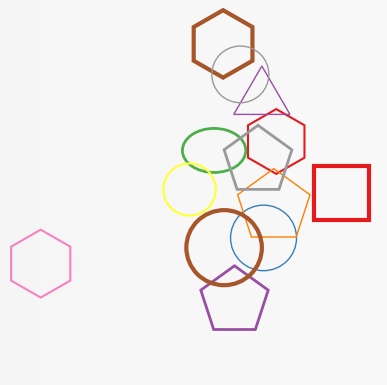[{"shape": "square", "thickness": 3, "radius": 0.36, "center": [0.881, 0.499]}, {"shape": "hexagon", "thickness": 1.5, "radius": 0.42, "center": [0.713, 0.633]}, {"shape": "circle", "thickness": 1, "radius": 0.43, "center": [0.68, 0.382]}, {"shape": "oval", "thickness": 2, "radius": 0.41, "center": [0.553, 0.609]}, {"shape": "pentagon", "thickness": 2, "radius": 0.46, "center": [0.605, 0.218]}, {"shape": "triangle", "thickness": 1, "radius": 0.42, "center": [0.676, 0.745]}, {"shape": "pentagon", "thickness": 1, "radius": 0.49, "center": [0.707, 0.464]}, {"shape": "circle", "thickness": 1.5, "radius": 0.34, "center": [0.489, 0.508]}, {"shape": "circle", "thickness": 3, "radius": 0.49, "center": [0.578, 0.357]}, {"shape": "hexagon", "thickness": 3, "radius": 0.44, "center": [0.576, 0.886]}, {"shape": "hexagon", "thickness": 1.5, "radius": 0.44, "center": [0.105, 0.315]}, {"shape": "pentagon", "thickness": 2, "radius": 0.46, "center": [0.666, 0.583]}, {"shape": "circle", "thickness": 1, "radius": 0.37, "center": [0.62, 0.807]}]